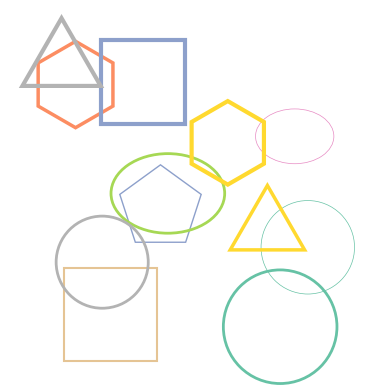[{"shape": "circle", "thickness": 2, "radius": 0.74, "center": [0.728, 0.151]}, {"shape": "circle", "thickness": 0.5, "radius": 0.61, "center": [0.799, 0.358]}, {"shape": "hexagon", "thickness": 2.5, "radius": 0.56, "center": [0.196, 0.78]}, {"shape": "pentagon", "thickness": 1, "radius": 0.56, "center": [0.417, 0.461]}, {"shape": "square", "thickness": 3, "radius": 0.54, "center": [0.372, 0.786]}, {"shape": "oval", "thickness": 0.5, "radius": 0.51, "center": [0.765, 0.646]}, {"shape": "oval", "thickness": 2, "radius": 0.74, "center": [0.436, 0.498]}, {"shape": "triangle", "thickness": 2.5, "radius": 0.56, "center": [0.695, 0.407]}, {"shape": "hexagon", "thickness": 3, "radius": 0.54, "center": [0.592, 0.629]}, {"shape": "square", "thickness": 1.5, "radius": 0.6, "center": [0.286, 0.183]}, {"shape": "triangle", "thickness": 3, "radius": 0.59, "center": [0.16, 0.836]}, {"shape": "circle", "thickness": 2, "radius": 0.6, "center": [0.265, 0.319]}]